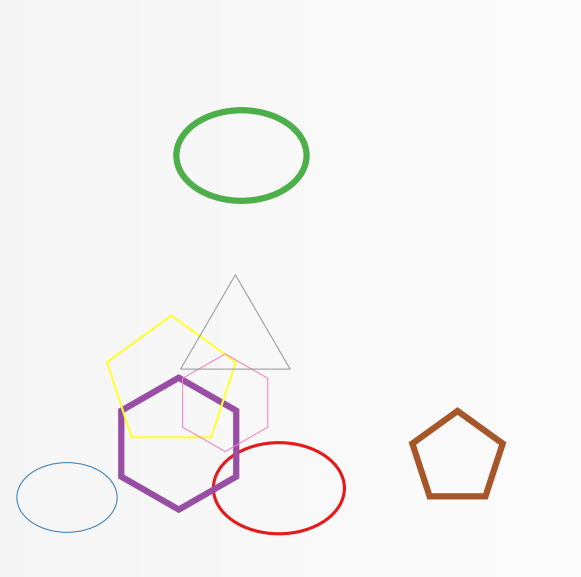[{"shape": "oval", "thickness": 1.5, "radius": 0.56, "center": [0.48, 0.154]}, {"shape": "oval", "thickness": 0.5, "radius": 0.43, "center": [0.115, 0.138]}, {"shape": "oval", "thickness": 3, "radius": 0.56, "center": [0.415, 0.73]}, {"shape": "hexagon", "thickness": 3, "radius": 0.57, "center": [0.308, 0.231]}, {"shape": "pentagon", "thickness": 1, "radius": 0.58, "center": [0.295, 0.336]}, {"shape": "pentagon", "thickness": 3, "radius": 0.41, "center": [0.787, 0.206]}, {"shape": "hexagon", "thickness": 0.5, "radius": 0.42, "center": [0.387, 0.302]}, {"shape": "triangle", "thickness": 0.5, "radius": 0.54, "center": [0.405, 0.414]}]